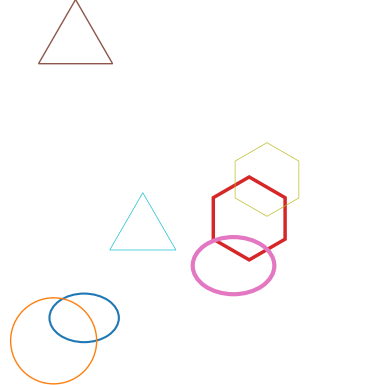[{"shape": "oval", "thickness": 1.5, "radius": 0.45, "center": [0.219, 0.174]}, {"shape": "circle", "thickness": 1, "radius": 0.56, "center": [0.139, 0.115]}, {"shape": "hexagon", "thickness": 2.5, "radius": 0.54, "center": [0.647, 0.433]}, {"shape": "triangle", "thickness": 1, "radius": 0.56, "center": [0.196, 0.89]}, {"shape": "oval", "thickness": 3, "radius": 0.53, "center": [0.607, 0.31]}, {"shape": "hexagon", "thickness": 0.5, "radius": 0.48, "center": [0.693, 0.534]}, {"shape": "triangle", "thickness": 0.5, "radius": 0.5, "center": [0.371, 0.4]}]